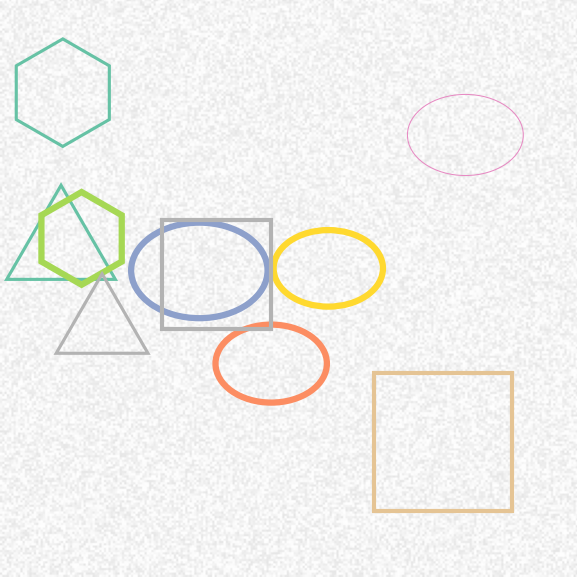[{"shape": "triangle", "thickness": 1.5, "radius": 0.54, "center": [0.106, 0.57]}, {"shape": "hexagon", "thickness": 1.5, "radius": 0.47, "center": [0.109, 0.839]}, {"shape": "oval", "thickness": 3, "radius": 0.48, "center": [0.47, 0.37]}, {"shape": "oval", "thickness": 3, "radius": 0.59, "center": [0.345, 0.531]}, {"shape": "oval", "thickness": 0.5, "radius": 0.5, "center": [0.806, 0.765]}, {"shape": "hexagon", "thickness": 3, "radius": 0.4, "center": [0.141, 0.586]}, {"shape": "oval", "thickness": 3, "radius": 0.47, "center": [0.568, 0.534]}, {"shape": "square", "thickness": 2, "radius": 0.6, "center": [0.767, 0.234]}, {"shape": "square", "thickness": 2, "radius": 0.47, "center": [0.375, 0.524]}, {"shape": "triangle", "thickness": 1.5, "radius": 0.46, "center": [0.177, 0.433]}]